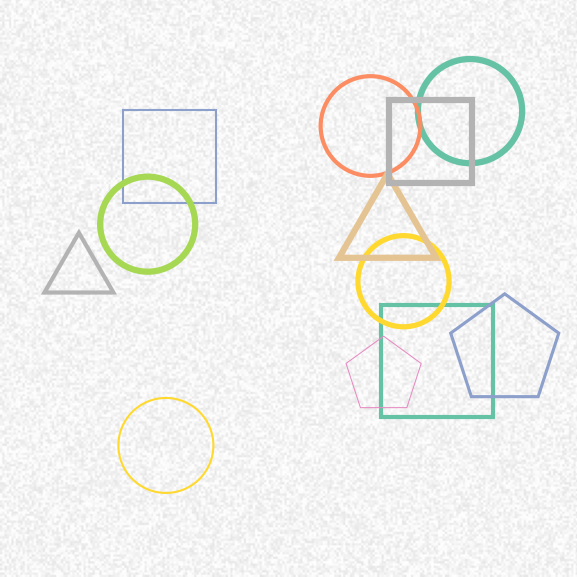[{"shape": "square", "thickness": 2, "radius": 0.48, "center": [0.757, 0.374]}, {"shape": "circle", "thickness": 3, "radius": 0.45, "center": [0.814, 0.807]}, {"shape": "circle", "thickness": 2, "radius": 0.43, "center": [0.642, 0.781]}, {"shape": "pentagon", "thickness": 1.5, "radius": 0.49, "center": [0.874, 0.392]}, {"shape": "square", "thickness": 1, "radius": 0.4, "center": [0.294, 0.728]}, {"shape": "pentagon", "thickness": 0.5, "radius": 0.34, "center": [0.664, 0.349]}, {"shape": "circle", "thickness": 3, "radius": 0.41, "center": [0.256, 0.611]}, {"shape": "circle", "thickness": 1, "radius": 0.41, "center": [0.287, 0.228]}, {"shape": "circle", "thickness": 2.5, "radius": 0.39, "center": [0.699, 0.512]}, {"shape": "triangle", "thickness": 3, "radius": 0.49, "center": [0.671, 0.601]}, {"shape": "square", "thickness": 3, "radius": 0.36, "center": [0.745, 0.754]}, {"shape": "triangle", "thickness": 2, "radius": 0.34, "center": [0.137, 0.527]}]